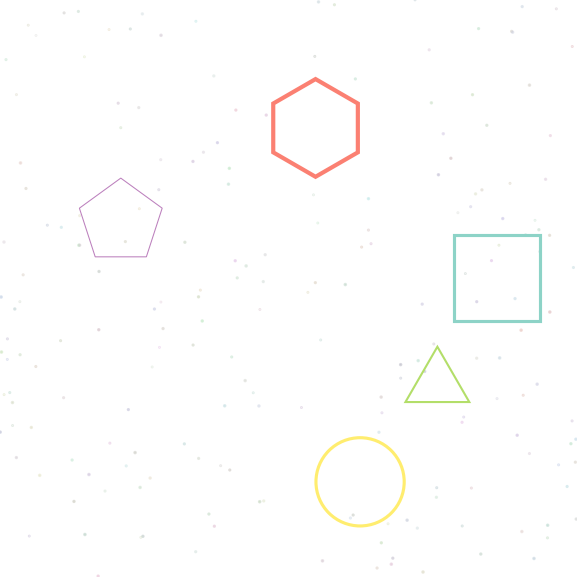[{"shape": "square", "thickness": 1.5, "radius": 0.37, "center": [0.861, 0.518]}, {"shape": "hexagon", "thickness": 2, "radius": 0.42, "center": [0.546, 0.778]}, {"shape": "triangle", "thickness": 1, "radius": 0.32, "center": [0.757, 0.335]}, {"shape": "pentagon", "thickness": 0.5, "radius": 0.38, "center": [0.209, 0.615]}, {"shape": "circle", "thickness": 1.5, "radius": 0.38, "center": [0.624, 0.165]}]